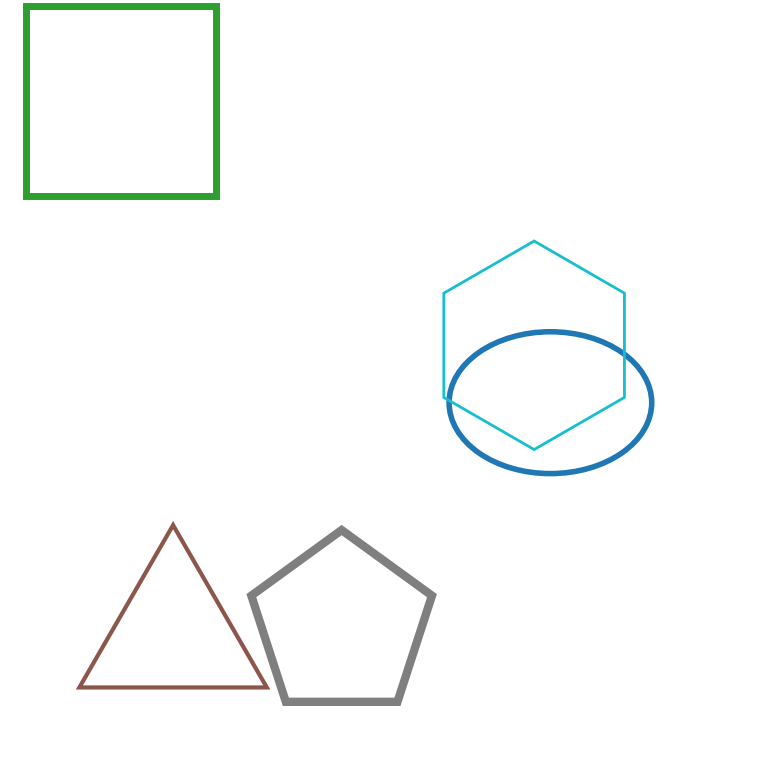[{"shape": "oval", "thickness": 2, "radius": 0.66, "center": [0.715, 0.477]}, {"shape": "square", "thickness": 2.5, "radius": 0.62, "center": [0.157, 0.869]}, {"shape": "triangle", "thickness": 1.5, "radius": 0.7, "center": [0.225, 0.177]}, {"shape": "pentagon", "thickness": 3, "radius": 0.62, "center": [0.444, 0.188]}, {"shape": "hexagon", "thickness": 1, "radius": 0.68, "center": [0.694, 0.552]}]